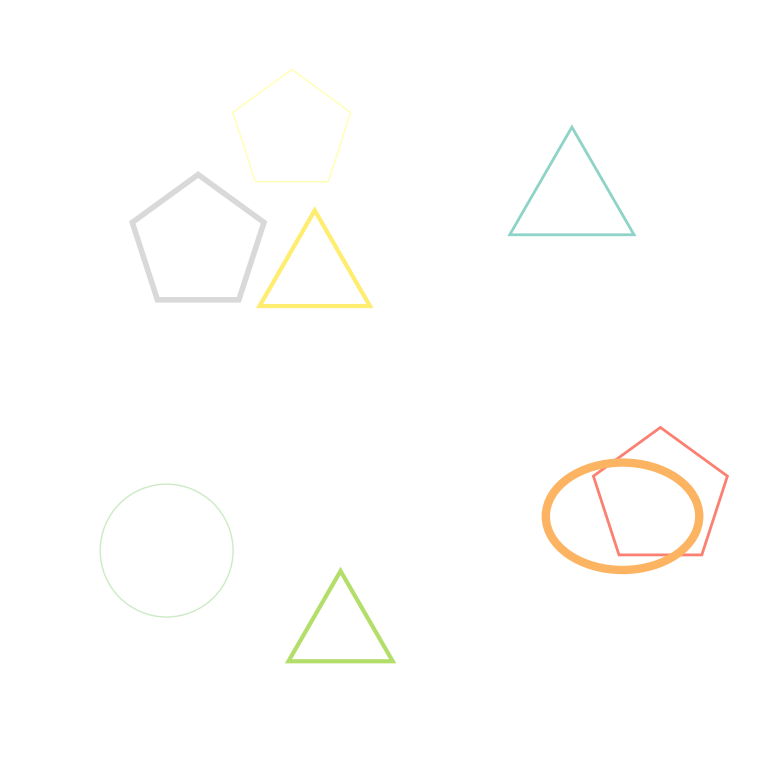[{"shape": "triangle", "thickness": 1, "radius": 0.47, "center": [0.743, 0.742]}, {"shape": "pentagon", "thickness": 0.5, "radius": 0.4, "center": [0.379, 0.829]}, {"shape": "pentagon", "thickness": 1, "radius": 0.46, "center": [0.858, 0.353]}, {"shape": "oval", "thickness": 3, "radius": 0.5, "center": [0.808, 0.329]}, {"shape": "triangle", "thickness": 1.5, "radius": 0.39, "center": [0.442, 0.18]}, {"shape": "pentagon", "thickness": 2, "radius": 0.45, "center": [0.257, 0.683]}, {"shape": "circle", "thickness": 0.5, "radius": 0.43, "center": [0.216, 0.285]}, {"shape": "triangle", "thickness": 1.5, "radius": 0.41, "center": [0.409, 0.644]}]